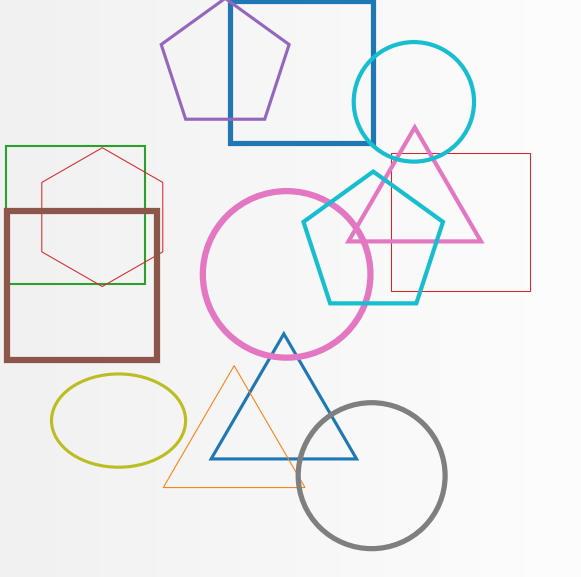[{"shape": "triangle", "thickness": 1.5, "radius": 0.72, "center": [0.488, 0.277]}, {"shape": "square", "thickness": 2.5, "radius": 0.62, "center": [0.519, 0.874]}, {"shape": "triangle", "thickness": 0.5, "radius": 0.7, "center": [0.403, 0.225]}, {"shape": "square", "thickness": 1, "radius": 0.6, "center": [0.13, 0.626]}, {"shape": "hexagon", "thickness": 0.5, "radius": 0.6, "center": [0.176, 0.623]}, {"shape": "square", "thickness": 0.5, "radius": 0.6, "center": [0.792, 0.615]}, {"shape": "pentagon", "thickness": 1.5, "radius": 0.58, "center": [0.387, 0.886]}, {"shape": "square", "thickness": 3, "radius": 0.65, "center": [0.142, 0.505]}, {"shape": "circle", "thickness": 3, "radius": 0.72, "center": [0.493, 0.524]}, {"shape": "triangle", "thickness": 2, "radius": 0.66, "center": [0.714, 0.647]}, {"shape": "circle", "thickness": 2.5, "radius": 0.63, "center": [0.639, 0.175]}, {"shape": "oval", "thickness": 1.5, "radius": 0.58, "center": [0.204, 0.271]}, {"shape": "pentagon", "thickness": 2, "radius": 0.63, "center": [0.642, 0.576]}, {"shape": "circle", "thickness": 2, "radius": 0.52, "center": [0.712, 0.823]}]